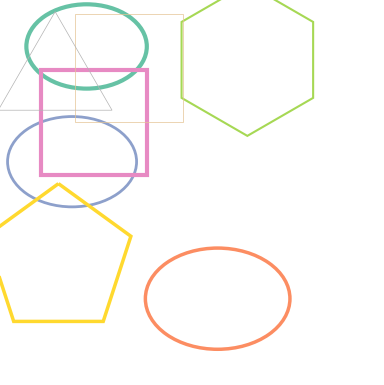[{"shape": "oval", "thickness": 3, "radius": 0.78, "center": [0.225, 0.879]}, {"shape": "oval", "thickness": 2.5, "radius": 0.94, "center": [0.565, 0.224]}, {"shape": "oval", "thickness": 2, "radius": 0.84, "center": [0.187, 0.58]}, {"shape": "square", "thickness": 3, "radius": 0.69, "center": [0.243, 0.682]}, {"shape": "hexagon", "thickness": 1.5, "radius": 0.99, "center": [0.642, 0.844]}, {"shape": "pentagon", "thickness": 2.5, "radius": 0.99, "center": [0.152, 0.325]}, {"shape": "square", "thickness": 0.5, "radius": 0.7, "center": [0.336, 0.823]}, {"shape": "triangle", "thickness": 0.5, "radius": 0.85, "center": [0.143, 0.799]}]